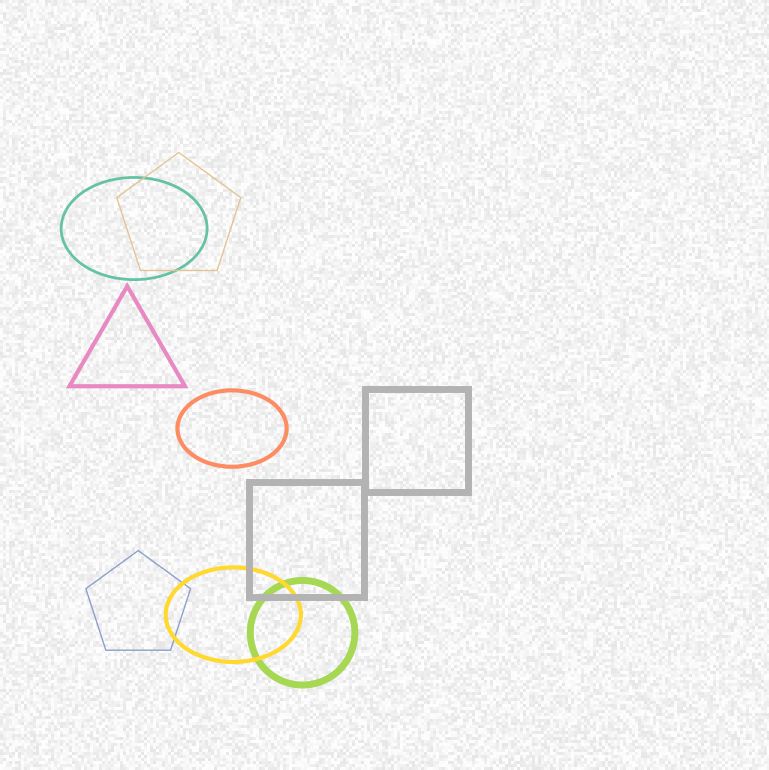[{"shape": "oval", "thickness": 1, "radius": 0.47, "center": [0.174, 0.703]}, {"shape": "oval", "thickness": 1.5, "radius": 0.35, "center": [0.301, 0.443]}, {"shape": "pentagon", "thickness": 0.5, "radius": 0.36, "center": [0.179, 0.213]}, {"shape": "triangle", "thickness": 1.5, "radius": 0.43, "center": [0.165, 0.542]}, {"shape": "circle", "thickness": 2.5, "radius": 0.34, "center": [0.393, 0.178]}, {"shape": "oval", "thickness": 1.5, "radius": 0.44, "center": [0.303, 0.202]}, {"shape": "pentagon", "thickness": 0.5, "radius": 0.42, "center": [0.232, 0.717]}, {"shape": "square", "thickness": 2.5, "radius": 0.37, "center": [0.398, 0.299]}, {"shape": "square", "thickness": 2.5, "radius": 0.33, "center": [0.541, 0.428]}]